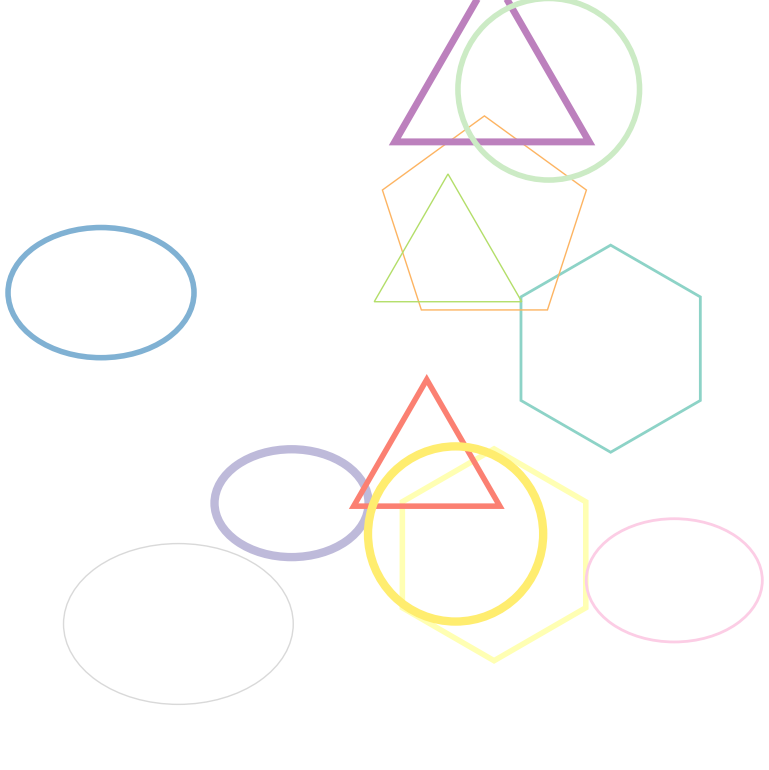[{"shape": "hexagon", "thickness": 1, "radius": 0.67, "center": [0.793, 0.547]}, {"shape": "hexagon", "thickness": 2, "radius": 0.69, "center": [0.642, 0.28]}, {"shape": "oval", "thickness": 3, "radius": 0.5, "center": [0.379, 0.347]}, {"shape": "triangle", "thickness": 2, "radius": 0.55, "center": [0.554, 0.397]}, {"shape": "oval", "thickness": 2, "radius": 0.6, "center": [0.131, 0.62]}, {"shape": "pentagon", "thickness": 0.5, "radius": 0.7, "center": [0.629, 0.71]}, {"shape": "triangle", "thickness": 0.5, "radius": 0.55, "center": [0.582, 0.663]}, {"shape": "oval", "thickness": 1, "radius": 0.57, "center": [0.876, 0.246]}, {"shape": "oval", "thickness": 0.5, "radius": 0.75, "center": [0.232, 0.19]}, {"shape": "triangle", "thickness": 2.5, "radius": 0.73, "center": [0.639, 0.889]}, {"shape": "circle", "thickness": 2, "radius": 0.59, "center": [0.713, 0.884]}, {"shape": "circle", "thickness": 3, "radius": 0.57, "center": [0.592, 0.307]}]